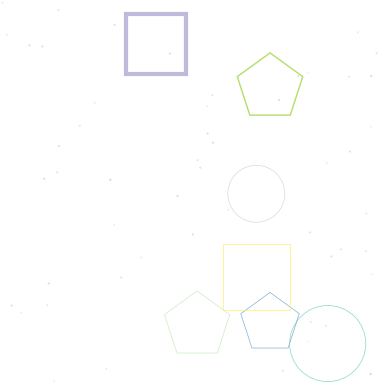[{"shape": "circle", "thickness": 0.5, "radius": 0.49, "center": [0.851, 0.108]}, {"shape": "square", "thickness": 3, "radius": 0.39, "center": [0.404, 0.886]}, {"shape": "pentagon", "thickness": 0.5, "radius": 0.4, "center": [0.701, 0.161]}, {"shape": "pentagon", "thickness": 1, "radius": 0.45, "center": [0.701, 0.773]}, {"shape": "circle", "thickness": 0.5, "radius": 0.37, "center": [0.666, 0.497]}, {"shape": "pentagon", "thickness": 0.5, "radius": 0.45, "center": [0.512, 0.155]}, {"shape": "square", "thickness": 0.5, "radius": 0.43, "center": [0.665, 0.281]}]